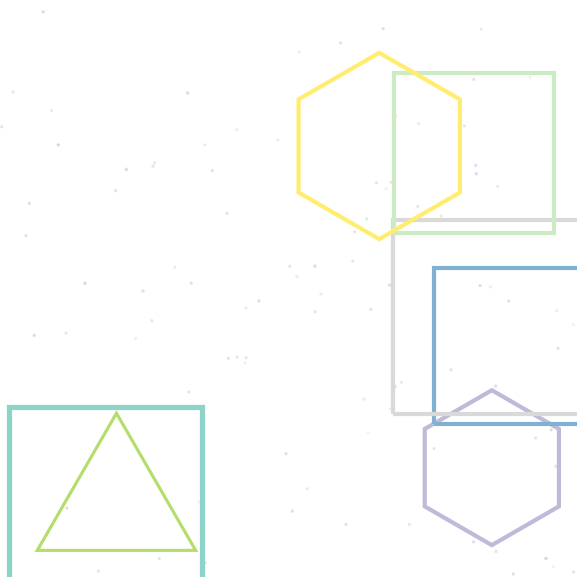[{"shape": "square", "thickness": 2.5, "radius": 0.84, "center": [0.182, 0.127]}, {"shape": "hexagon", "thickness": 2, "radius": 0.67, "center": [0.852, 0.189]}, {"shape": "square", "thickness": 2, "radius": 0.68, "center": [0.886, 0.399]}, {"shape": "triangle", "thickness": 1.5, "radius": 0.79, "center": [0.202, 0.125]}, {"shape": "square", "thickness": 2, "radius": 0.84, "center": [0.849, 0.451]}, {"shape": "square", "thickness": 2, "radius": 0.69, "center": [0.821, 0.734]}, {"shape": "hexagon", "thickness": 2, "radius": 0.81, "center": [0.657, 0.746]}]